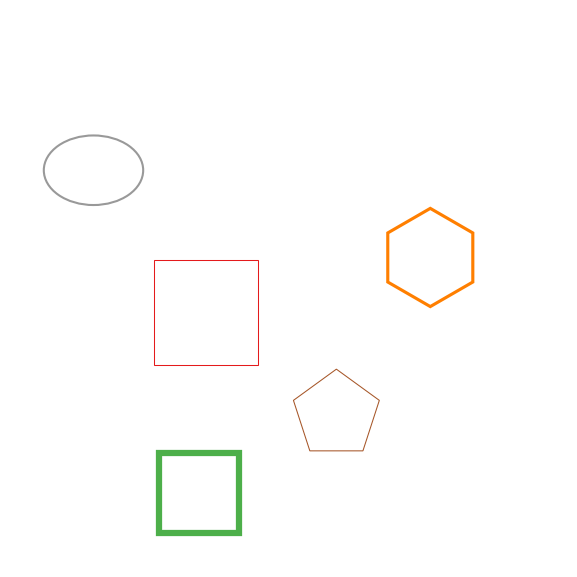[{"shape": "square", "thickness": 0.5, "radius": 0.45, "center": [0.356, 0.458]}, {"shape": "square", "thickness": 3, "radius": 0.35, "center": [0.345, 0.145]}, {"shape": "hexagon", "thickness": 1.5, "radius": 0.43, "center": [0.745, 0.553]}, {"shape": "pentagon", "thickness": 0.5, "radius": 0.39, "center": [0.582, 0.282]}, {"shape": "oval", "thickness": 1, "radius": 0.43, "center": [0.162, 0.704]}]